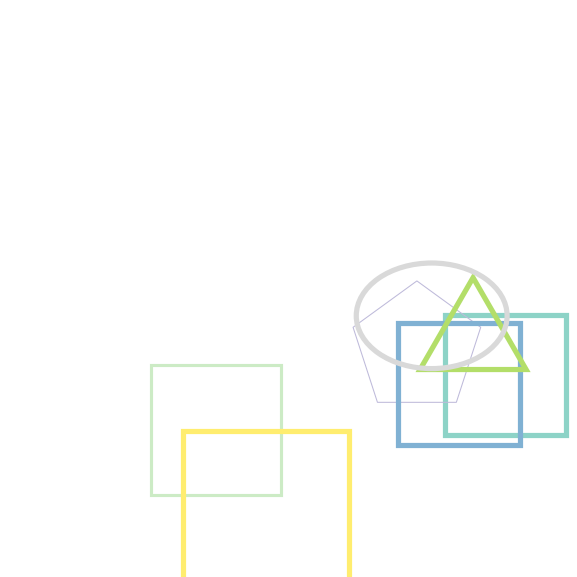[{"shape": "square", "thickness": 2.5, "radius": 0.52, "center": [0.875, 0.35]}, {"shape": "pentagon", "thickness": 0.5, "radius": 0.58, "center": [0.722, 0.396]}, {"shape": "square", "thickness": 2.5, "radius": 0.53, "center": [0.795, 0.334]}, {"shape": "triangle", "thickness": 2.5, "radius": 0.53, "center": [0.819, 0.412]}, {"shape": "oval", "thickness": 2.5, "radius": 0.65, "center": [0.748, 0.452]}, {"shape": "square", "thickness": 1.5, "radius": 0.56, "center": [0.374, 0.255]}, {"shape": "square", "thickness": 2.5, "radius": 0.72, "center": [0.461, 0.109]}]